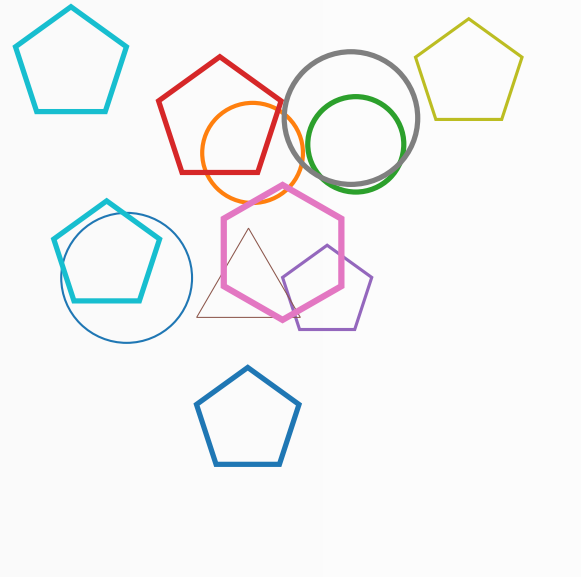[{"shape": "pentagon", "thickness": 2.5, "radius": 0.46, "center": [0.426, 0.27]}, {"shape": "circle", "thickness": 1, "radius": 0.56, "center": [0.218, 0.518]}, {"shape": "circle", "thickness": 2, "radius": 0.43, "center": [0.435, 0.734]}, {"shape": "circle", "thickness": 2.5, "radius": 0.41, "center": [0.612, 0.749]}, {"shape": "pentagon", "thickness": 2.5, "radius": 0.55, "center": [0.378, 0.79]}, {"shape": "pentagon", "thickness": 1.5, "radius": 0.4, "center": [0.563, 0.494]}, {"shape": "triangle", "thickness": 0.5, "radius": 0.52, "center": [0.428, 0.501]}, {"shape": "hexagon", "thickness": 3, "radius": 0.58, "center": [0.486, 0.562]}, {"shape": "circle", "thickness": 2.5, "radius": 0.57, "center": [0.604, 0.795]}, {"shape": "pentagon", "thickness": 1.5, "radius": 0.48, "center": [0.806, 0.87]}, {"shape": "pentagon", "thickness": 2.5, "radius": 0.48, "center": [0.184, 0.556]}, {"shape": "pentagon", "thickness": 2.5, "radius": 0.5, "center": [0.122, 0.887]}]